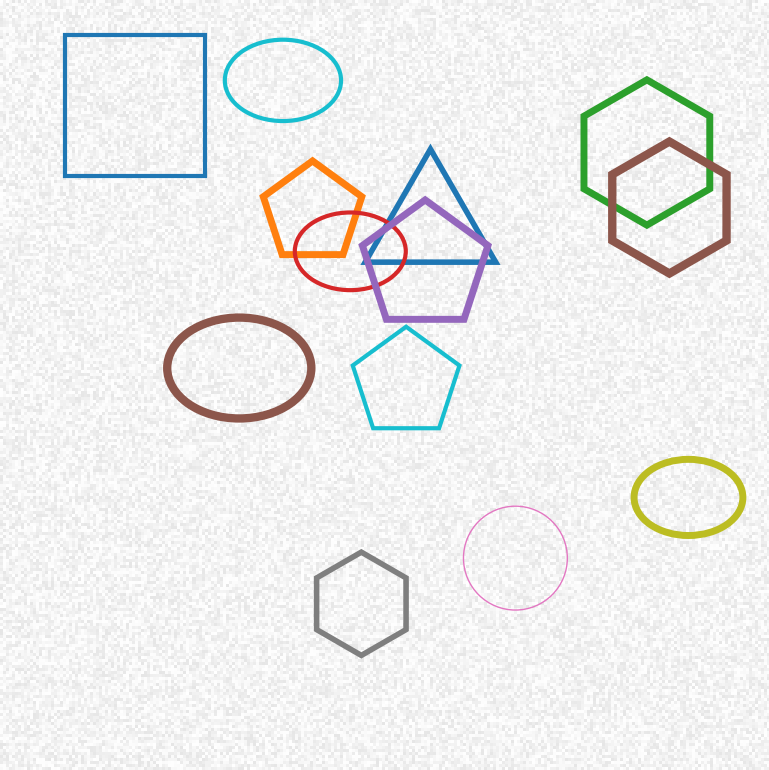[{"shape": "triangle", "thickness": 2, "radius": 0.49, "center": [0.559, 0.708]}, {"shape": "square", "thickness": 1.5, "radius": 0.46, "center": [0.175, 0.863]}, {"shape": "pentagon", "thickness": 2.5, "radius": 0.34, "center": [0.406, 0.724]}, {"shape": "hexagon", "thickness": 2.5, "radius": 0.47, "center": [0.84, 0.802]}, {"shape": "oval", "thickness": 1.5, "radius": 0.36, "center": [0.455, 0.674]}, {"shape": "pentagon", "thickness": 2.5, "radius": 0.43, "center": [0.552, 0.655]}, {"shape": "hexagon", "thickness": 3, "radius": 0.43, "center": [0.869, 0.73]}, {"shape": "oval", "thickness": 3, "radius": 0.47, "center": [0.311, 0.522]}, {"shape": "circle", "thickness": 0.5, "radius": 0.34, "center": [0.669, 0.275]}, {"shape": "hexagon", "thickness": 2, "radius": 0.34, "center": [0.469, 0.216]}, {"shape": "oval", "thickness": 2.5, "radius": 0.35, "center": [0.894, 0.354]}, {"shape": "pentagon", "thickness": 1.5, "radius": 0.36, "center": [0.527, 0.503]}, {"shape": "oval", "thickness": 1.5, "radius": 0.38, "center": [0.367, 0.896]}]